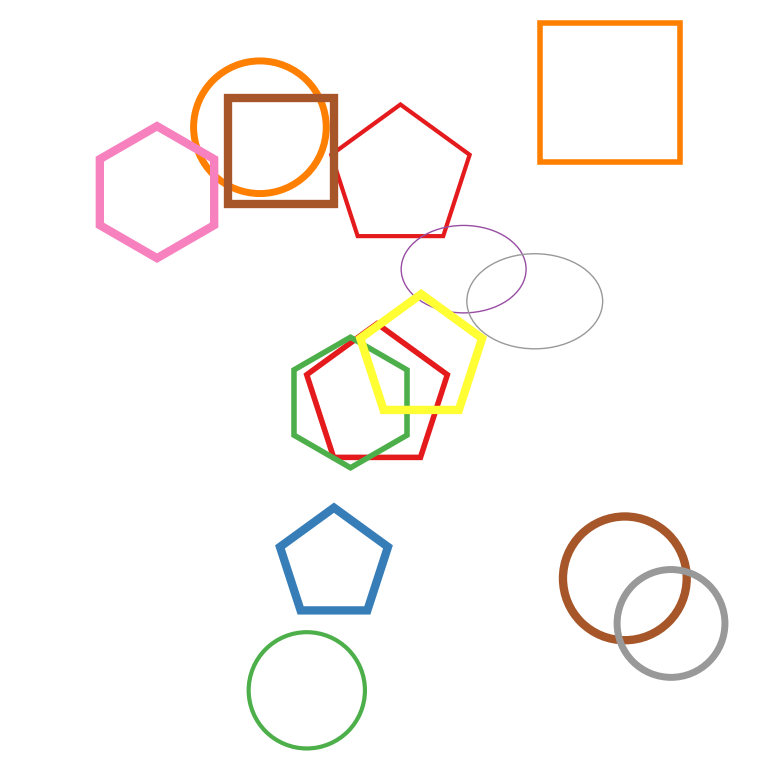[{"shape": "pentagon", "thickness": 2, "radius": 0.48, "center": [0.49, 0.484]}, {"shape": "pentagon", "thickness": 1.5, "radius": 0.47, "center": [0.52, 0.77]}, {"shape": "pentagon", "thickness": 3, "radius": 0.37, "center": [0.434, 0.267]}, {"shape": "hexagon", "thickness": 2, "radius": 0.42, "center": [0.455, 0.477]}, {"shape": "circle", "thickness": 1.5, "radius": 0.38, "center": [0.398, 0.103]}, {"shape": "oval", "thickness": 0.5, "radius": 0.41, "center": [0.602, 0.65]}, {"shape": "circle", "thickness": 2.5, "radius": 0.43, "center": [0.338, 0.835]}, {"shape": "square", "thickness": 2, "radius": 0.45, "center": [0.792, 0.88]}, {"shape": "pentagon", "thickness": 3, "radius": 0.42, "center": [0.547, 0.535]}, {"shape": "circle", "thickness": 3, "radius": 0.4, "center": [0.811, 0.249]}, {"shape": "square", "thickness": 3, "radius": 0.35, "center": [0.365, 0.804]}, {"shape": "hexagon", "thickness": 3, "radius": 0.43, "center": [0.204, 0.75]}, {"shape": "oval", "thickness": 0.5, "radius": 0.44, "center": [0.694, 0.609]}, {"shape": "circle", "thickness": 2.5, "radius": 0.35, "center": [0.871, 0.19]}]